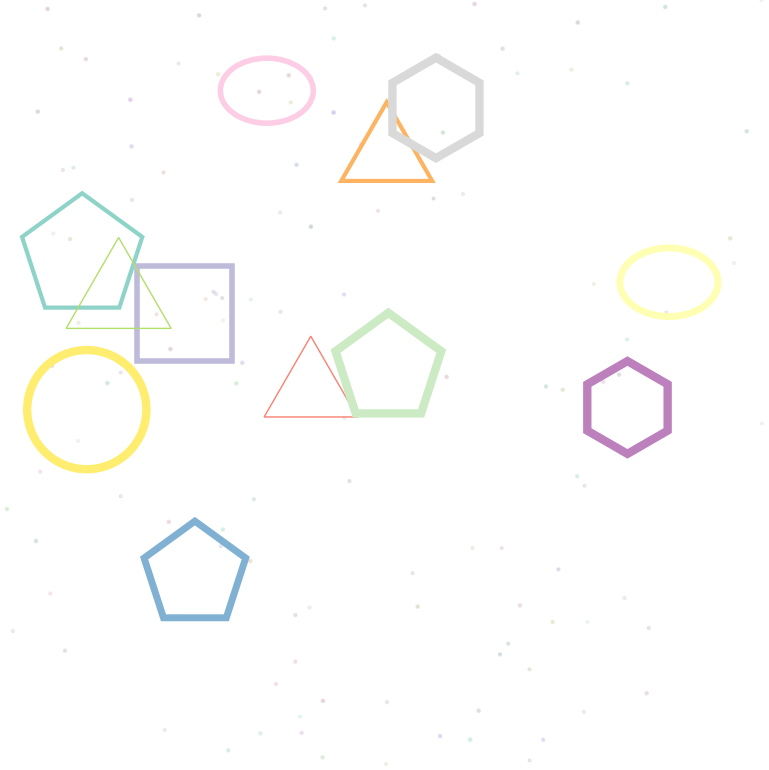[{"shape": "pentagon", "thickness": 1.5, "radius": 0.41, "center": [0.107, 0.667]}, {"shape": "oval", "thickness": 2.5, "radius": 0.32, "center": [0.869, 0.633]}, {"shape": "square", "thickness": 2, "radius": 0.31, "center": [0.239, 0.593]}, {"shape": "triangle", "thickness": 0.5, "radius": 0.35, "center": [0.404, 0.493]}, {"shape": "pentagon", "thickness": 2.5, "radius": 0.35, "center": [0.253, 0.254]}, {"shape": "triangle", "thickness": 1.5, "radius": 0.34, "center": [0.502, 0.799]}, {"shape": "triangle", "thickness": 0.5, "radius": 0.39, "center": [0.154, 0.613]}, {"shape": "oval", "thickness": 2, "radius": 0.3, "center": [0.347, 0.882]}, {"shape": "hexagon", "thickness": 3, "radius": 0.33, "center": [0.566, 0.86]}, {"shape": "hexagon", "thickness": 3, "radius": 0.3, "center": [0.815, 0.471]}, {"shape": "pentagon", "thickness": 3, "radius": 0.36, "center": [0.504, 0.522]}, {"shape": "circle", "thickness": 3, "radius": 0.39, "center": [0.113, 0.468]}]